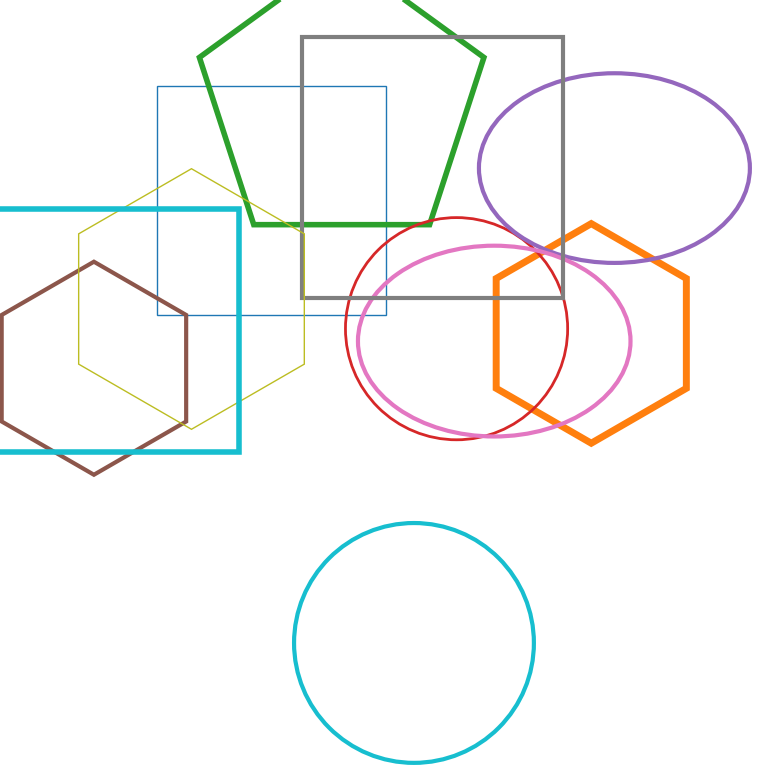[{"shape": "square", "thickness": 0.5, "radius": 0.74, "center": [0.352, 0.739]}, {"shape": "hexagon", "thickness": 2.5, "radius": 0.71, "center": [0.768, 0.567]}, {"shape": "pentagon", "thickness": 2, "radius": 0.97, "center": [0.444, 0.865]}, {"shape": "circle", "thickness": 1, "radius": 0.72, "center": [0.593, 0.573]}, {"shape": "oval", "thickness": 1.5, "radius": 0.88, "center": [0.798, 0.782]}, {"shape": "hexagon", "thickness": 1.5, "radius": 0.69, "center": [0.122, 0.522]}, {"shape": "oval", "thickness": 1.5, "radius": 0.88, "center": [0.642, 0.557]}, {"shape": "square", "thickness": 1.5, "radius": 0.85, "center": [0.562, 0.782]}, {"shape": "hexagon", "thickness": 0.5, "radius": 0.85, "center": [0.249, 0.612]}, {"shape": "square", "thickness": 2, "radius": 0.79, "center": [0.153, 0.571]}, {"shape": "circle", "thickness": 1.5, "radius": 0.78, "center": [0.538, 0.165]}]